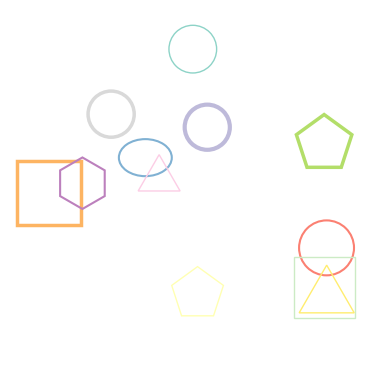[{"shape": "circle", "thickness": 1, "radius": 0.31, "center": [0.501, 0.872]}, {"shape": "pentagon", "thickness": 1, "radius": 0.35, "center": [0.513, 0.237]}, {"shape": "circle", "thickness": 3, "radius": 0.29, "center": [0.538, 0.67]}, {"shape": "circle", "thickness": 1.5, "radius": 0.36, "center": [0.848, 0.356]}, {"shape": "oval", "thickness": 1.5, "radius": 0.34, "center": [0.377, 0.591]}, {"shape": "square", "thickness": 2.5, "radius": 0.42, "center": [0.128, 0.499]}, {"shape": "pentagon", "thickness": 2.5, "radius": 0.38, "center": [0.842, 0.627]}, {"shape": "triangle", "thickness": 1, "radius": 0.31, "center": [0.413, 0.535]}, {"shape": "circle", "thickness": 2.5, "radius": 0.3, "center": [0.289, 0.704]}, {"shape": "hexagon", "thickness": 1.5, "radius": 0.33, "center": [0.214, 0.524]}, {"shape": "square", "thickness": 1, "radius": 0.4, "center": [0.844, 0.254]}, {"shape": "triangle", "thickness": 1, "radius": 0.41, "center": [0.849, 0.229]}]